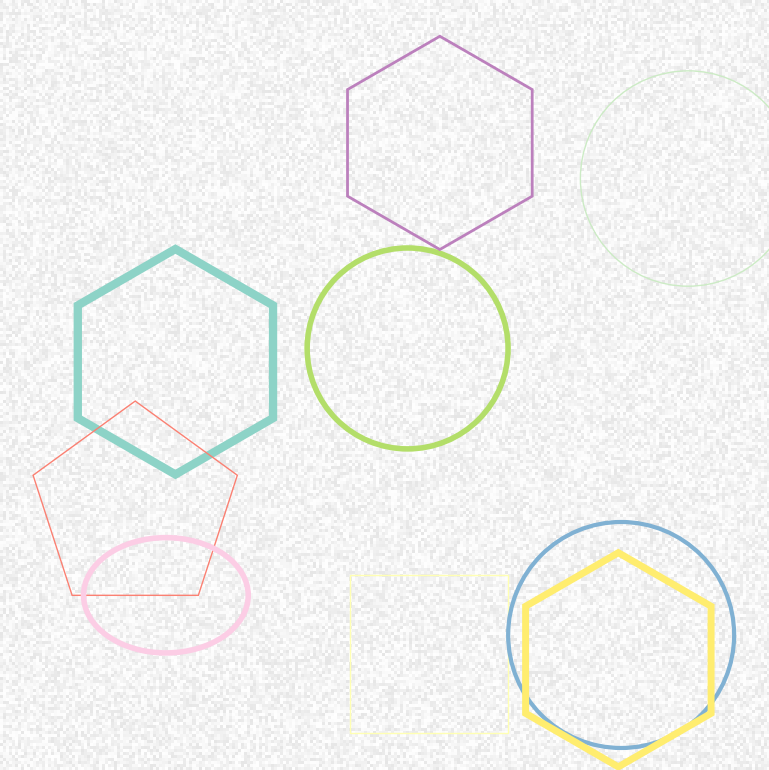[{"shape": "hexagon", "thickness": 3, "radius": 0.73, "center": [0.228, 0.53]}, {"shape": "square", "thickness": 0.5, "radius": 0.51, "center": [0.557, 0.15]}, {"shape": "pentagon", "thickness": 0.5, "radius": 0.7, "center": [0.176, 0.34]}, {"shape": "circle", "thickness": 1.5, "radius": 0.73, "center": [0.807, 0.175]}, {"shape": "circle", "thickness": 2, "radius": 0.65, "center": [0.529, 0.547]}, {"shape": "oval", "thickness": 2, "radius": 0.53, "center": [0.215, 0.227]}, {"shape": "hexagon", "thickness": 1, "radius": 0.69, "center": [0.571, 0.814]}, {"shape": "circle", "thickness": 0.5, "radius": 0.7, "center": [0.894, 0.768]}, {"shape": "hexagon", "thickness": 2.5, "radius": 0.7, "center": [0.803, 0.143]}]